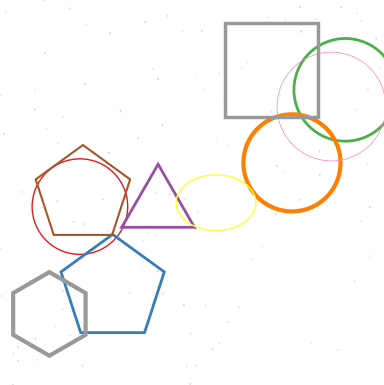[{"shape": "circle", "thickness": 1, "radius": 0.62, "center": [0.208, 0.463]}, {"shape": "pentagon", "thickness": 2, "radius": 0.71, "center": [0.293, 0.25]}, {"shape": "circle", "thickness": 2, "radius": 0.67, "center": [0.897, 0.767]}, {"shape": "triangle", "thickness": 2, "radius": 0.55, "center": [0.411, 0.464]}, {"shape": "circle", "thickness": 3, "radius": 0.63, "center": [0.758, 0.577]}, {"shape": "oval", "thickness": 1, "radius": 0.52, "center": [0.561, 0.474]}, {"shape": "pentagon", "thickness": 1.5, "radius": 0.65, "center": [0.215, 0.494]}, {"shape": "circle", "thickness": 0.5, "radius": 0.71, "center": [0.861, 0.723]}, {"shape": "square", "thickness": 2.5, "radius": 0.61, "center": [0.705, 0.818]}, {"shape": "hexagon", "thickness": 3, "radius": 0.54, "center": [0.128, 0.185]}]